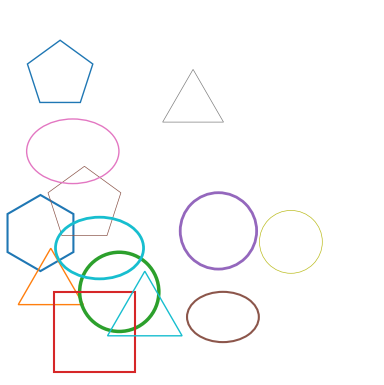[{"shape": "hexagon", "thickness": 1.5, "radius": 0.49, "center": [0.105, 0.395]}, {"shape": "pentagon", "thickness": 1, "radius": 0.45, "center": [0.156, 0.806]}, {"shape": "triangle", "thickness": 1, "radius": 0.49, "center": [0.132, 0.258]}, {"shape": "circle", "thickness": 2.5, "radius": 0.51, "center": [0.31, 0.242]}, {"shape": "square", "thickness": 1.5, "radius": 0.52, "center": [0.246, 0.138]}, {"shape": "circle", "thickness": 2, "radius": 0.5, "center": [0.567, 0.4]}, {"shape": "pentagon", "thickness": 0.5, "radius": 0.5, "center": [0.219, 0.469]}, {"shape": "oval", "thickness": 1.5, "radius": 0.47, "center": [0.579, 0.177]}, {"shape": "oval", "thickness": 1, "radius": 0.6, "center": [0.189, 0.607]}, {"shape": "triangle", "thickness": 0.5, "radius": 0.46, "center": [0.501, 0.728]}, {"shape": "circle", "thickness": 0.5, "radius": 0.41, "center": [0.756, 0.372]}, {"shape": "triangle", "thickness": 1, "radius": 0.56, "center": [0.376, 0.184]}, {"shape": "oval", "thickness": 2, "radius": 0.57, "center": [0.258, 0.356]}]